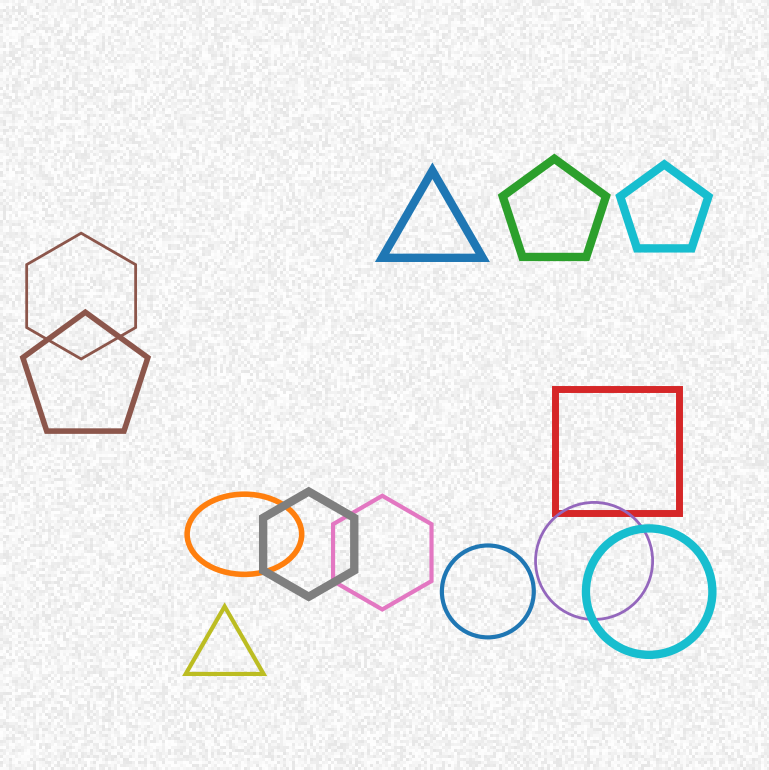[{"shape": "circle", "thickness": 1.5, "radius": 0.3, "center": [0.634, 0.232]}, {"shape": "triangle", "thickness": 3, "radius": 0.38, "center": [0.562, 0.703]}, {"shape": "oval", "thickness": 2, "radius": 0.37, "center": [0.317, 0.306]}, {"shape": "pentagon", "thickness": 3, "radius": 0.35, "center": [0.72, 0.723]}, {"shape": "square", "thickness": 2.5, "radius": 0.4, "center": [0.801, 0.414]}, {"shape": "circle", "thickness": 1, "radius": 0.38, "center": [0.772, 0.272]}, {"shape": "hexagon", "thickness": 1, "radius": 0.41, "center": [0.105, 0.615]}, {"shape": "pentagon", "thickness": 2, "radius": 0.43, "center": [0.111, 0.509]}, {"shape": "hexagon", "thickness": 1.5, "radius": 0.37, "center": [0.496, 0.282]}, {"shape": "hexagon", "thickness": 3, "radius": 0.34, "center": [0.401, 0.293]}, {"shape": "triangle", "thickness": 1.5, "radius": 0.29, "center": [0.292, 0.154]}, {"shape": "pentagon", "thickness": 3, "radius": 0.3, "center": [0.863, 0.726]}, {"shape": "circle", "thickness": 3, "radius": 0.41, "center": [0.843, 0.232]}]